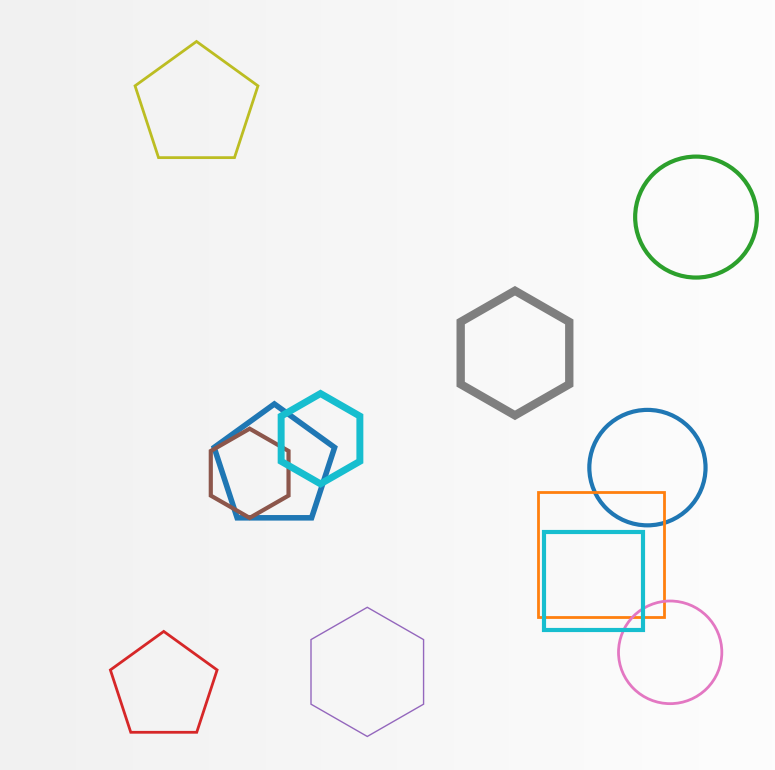[{"shape": "pentagon", "thickness": 2, "radius": 0.41, "center": [0.354, 0.394]}, {"shape": "circle", "thickness": 1.5, "radius": 0.37, "center": [0.835, 0.393]}, {"shape": "square", "thickness": 1, "radius": 0.41, "center": [0.775, 0.28]}, {"shape": "circle", "thickness": 1.5, "radius": 0.39, "center": [0.898, 0.718]}, {"shape": "pentagon", "thickness": 1, "radius": 0.36, "center": [0.211, 0.108]}, {"shape": "hexagon", "thickness": 0.5, "radius": 0.42, "center": [0.474, 0.127]}, {"shape": "hexagon", "thickness": 1.5, "radius": 0.29, "center": [0.322, 0.385]}, {"shape": "circle", "thickness": 1, "radius": 0.33, "center": [0.865, 0.153]}, {"shape": "hexagon", "thickness": 3, "radius": 0.4, "center": [0.664, 0.541]}, {"shape": "pentagon", "thickness": 1, "radius": 0.42, "center": [0.254, 0.863]}, {"shape": "hexagon", "thickness": 2.5, "radius": 0.29, "center": [0.414, 0.43]}, {"shape": "square", "thickness": 1.5, "radius": 0.32, "center": [0.765, 0.245]}]